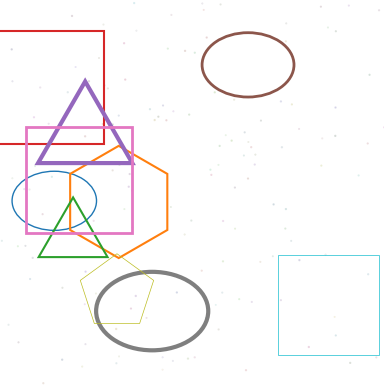[{"shape": "oval", "thickness": 1, "radius": 0.55, "center": [0.141, 0.478]}, {"shape": "hexagon", "thickness": 1.5, "radius": 0.73, "center": [0.308, 0.475]}, {"shape": "triangle", "thickness": 1.5, "radius": 0.52, "center": [0.19, 0.384]}, {"shape": "square", "thickness": 1.5, "radius": 0.73, "center": [0.123, 0.773]}, {"shape": "triangle", "thickness": 3, "radius": 0.71, "center": [0.221, 0.647]}, {"shape": "oval", "thickness": 2, "radius": 0.6, "center": [0.644, 0.832]}, {"shape": "square", "thickness": 2, "radius": 0.69, "center": [0.205, 0.532]}, {"shape": "oval", "thickness": 3, "radius": 0.73, "center": [0.395, 0.192]}, {"shape": "pentagon", "thickness": 0.5, "radius": 0.5, "center": [0.304, 0.241]}, {"shape": "square", "thickness": 0.5, "radius": 0.65, "center": [0.854, 0.208]}]